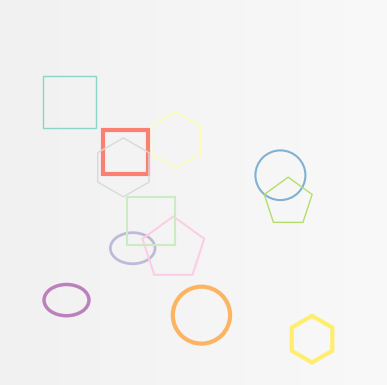[{"shape": "square", "thickness": 1, "radius": 0.34, "center": [0.179, 0.735]}, {"shape": "hexagon", "thickness": 1, "radius": 0.37, "center": [0.454, 0.637]}, {"shape": "oval", "thickness": 2, "radius": 0.29, "center": [0.342, 0.355]}, {"shape": "square", "thickness": 3, "radius": 0.29, "center": [0.324, 0.605]}, {"shape": "circle", "thickness": 1.5, "radius": 0.32, "center": [0.724, 0.545]}, {"shape": "circle", "thickness": 3, "radius": 0.37, "center": [0.52, 0.181]}, {"shape": "pentagon", "thickness": 1, "radius": 0.32, "center": [0.744, 0.475]}, {"shape": "pentagon", "thickness": 1.5, "radius": 0.42, "center": [0.447, 0.354]}, {"shape": "hexagon", "thickness": 1, "radius": 0.38, "center": [0.318, 0.565]}, {"shape": "oval", "thickness": 2.5, "radius": 0.29, "center": [0.172, 0.22]}, {"shape": "square", "thickness": 1.5, "radius": 0.31, "center": [0.389, 0.426]}, {"shape": "hexagon", "thickness": 3, "radius": 0.3, "center": [0.805, 0.119]}]